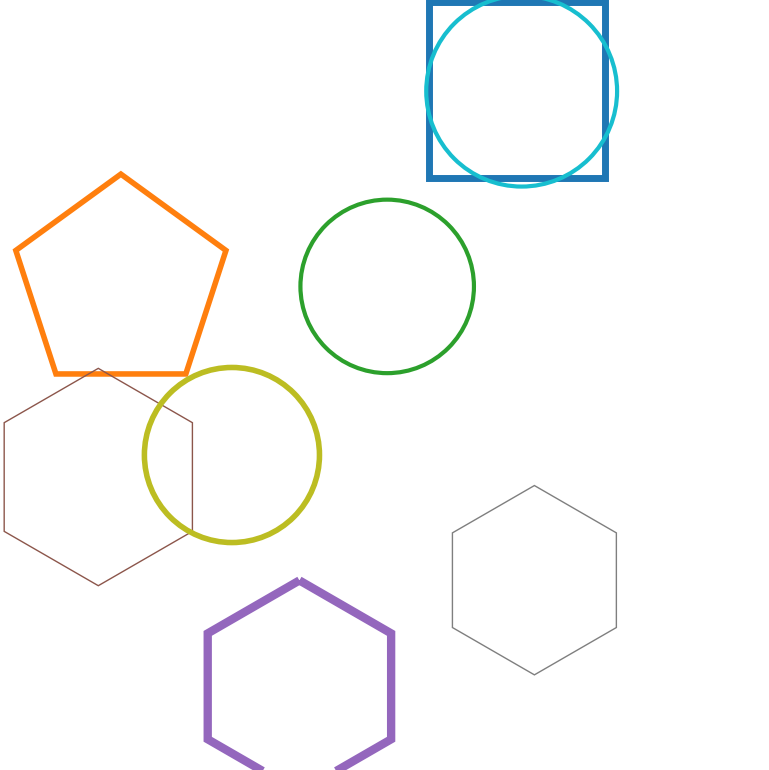[{"shape": "square", "thickness": 2.5, "radius": 0.57, "center": [0.671, 0.883]}, {"shape": "pentagon", "thickness": 2, "radius": 0.72, "center": [0.157, 0.63]}, {"shape": "circle", "thickness": 1.5, "radius": 0.56, "center": [0.503, 0.628]}, {"shape": "hexagon", "thickness": 3, "radius": 0.69, "center": [0.389, 0.109]}, {"shape": "hexagon", "thickness": 0.5, "radius": 0.71, "center": [0.128, 0.38]}, {"shape": "hexagon", "thickness": 0.5, "radius": 0.61, "center": [0.694, 0.246]}, {"shape": "circle", "thickness": 2, "radius": 0.57, "center": [0.301, 0.409]}, {"shape": "circle", "thickness": 1.5, "radius": 0.62, "center": [0.677, 0.882]}]